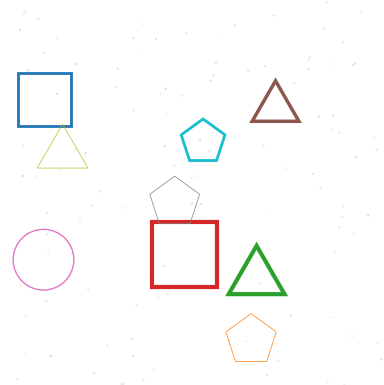[{"shape": "square", "thickness": 2, "radius": 0.34, "center": [0.116, 0.741]}, {"shape": "pentagon", "thickness": 0.5, "radius": 0.34, "center": [0.652, 0.117]}, {"shape": "triangle", "thickness": 3, "radius": 0.42, "center": [0.666, 0.278]}, {"shape": "square", "thickness": 3, "radius": 0.42, "center": [0.479, 0.339]}, {"shape": "triangle", "thickness": 2.5, "radius": 0.35, "center": [0.716, 0.72]}, {"shape": "circle", "thickness": 1, "radius": 0.39, "center": [0.113, 0.325]}, {"shape": "pentagon", "thickness": 0.5, "radius": 0.34, "center": [0.454, 0.474]}, {"shape": "triangle", "thickness": 0.5, "radius": 0.38, "center": [0.163, 0.602]}, {"shape": "pentagon", "thickness": 2, "radius": 0.3, "center": [0.528, 0.631]}]